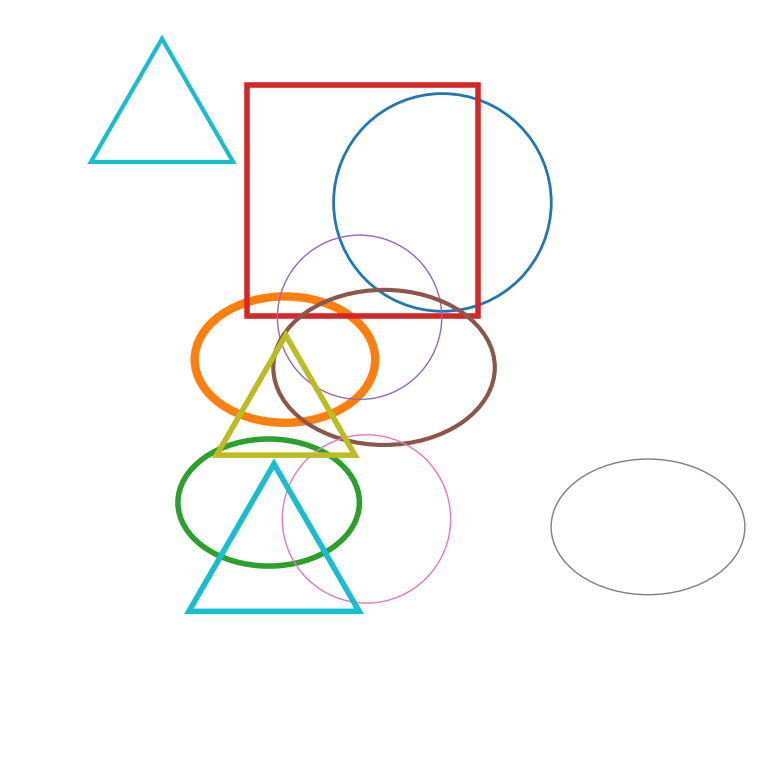[{"shape": "circle", "thickness": 1, "radius": 0.71, "center": [0.575, 0.737]}, {"shape": "oval", "thickness": 3, "radius": 0.59, "center": [0.37, 0.533]}, {"shape": "oval", "thickness": 2, "radius": 0.59, "center": [0.349, 0.347]}, {"shape": "square", "thickness": 2, "radius": 0.75, "center": [0.47, 0.739]}, {"shape": "circle", "thickness": 0.5, "radius": 0.53, "center": [0.467, 0.588]}, {"shape": "oval", "thickness": 1.5, "radius": 0.72, "center": [0.499, 0.523]}, {"shape": "circle", "thickness": 0.5, "radius": 0.55, "center": [0.476, 0.326]}, {"shape": "oval", "thickness": 0.5, "radius": 0.63, "center": [0.842, 0.316]}, {"shape": "triangle", "thickness": 2, "radius": 0.52, "center": [0.371, 0.461]}, {"shape": "triangle", "thickness": 1.5, "radius": 0.53, "center": [0.21, 0.843]}, {"shape": "triangle", "thickness": 2, "radius": 0.64, "center": [0.356, 0.27]}]